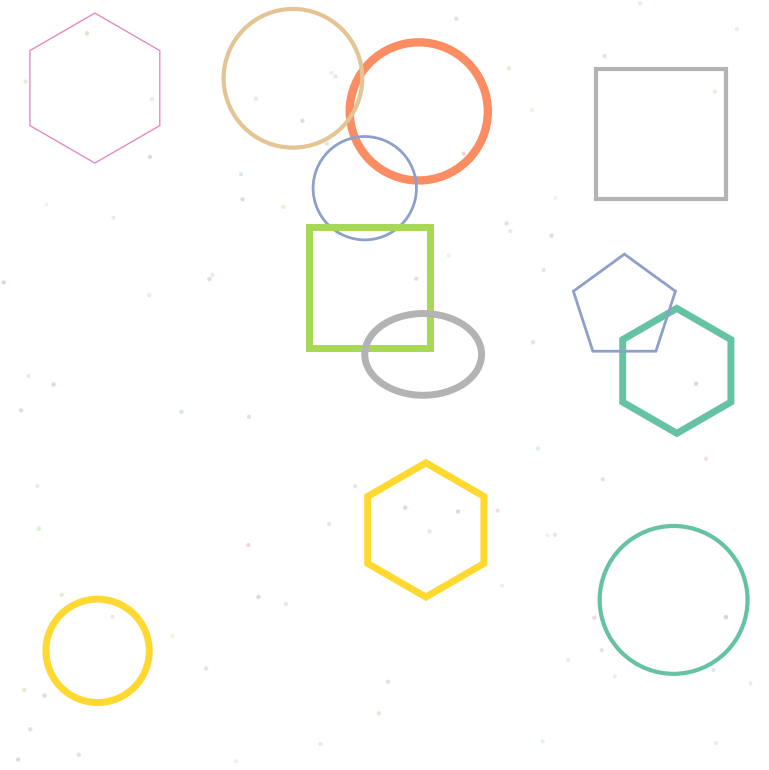[{"shape": "circle", "thickness": 1.5, "radius": 0.48, "center": [0.875, 0.221]}, {"shape": "hexagon", "thickness": 2.5, "radius": 0.41, "center": [0.879, 0.518]}, {"shape": "circle", "thickness": 3, "radius": 0.45, "center": [0.544, 0.855]}, {"shape": "pentagon", "thickness": 1, "radius": 0.35, "center": [0.811, 0.6]}, {"shape": "circle", "thickness": 1, "radius": 0.34, "center": [0.474, 0.756]}, {"shape": "hexagon", "thickness": 0.5, "radius": 0.49, "center": [0.123, 0.886]}, {"shape": "square", "thickness": 2.5, "radius": 0.39, "center": [0.48, 0.626]}, {"shape": "hexagon", "thickness": 2.5, "radius": 0.44, "center": [0.553, 0.312]}, {"shape": "circle", "thickness": 2.5, "radius": 0.34, "center": [0.127, 0.155]}, {"shape": "circle", "thickness": 1.5, "radius": 0.45, "center": [0.38, 0.898]}, {"shape": "square", "thickness": 1.5, "radius": 0.42, "center": [0.858, 0.826]}, {"shape": "oval", "thickness": 2.5, "radius": 0.38, "center": [0.55, 0.54]}]